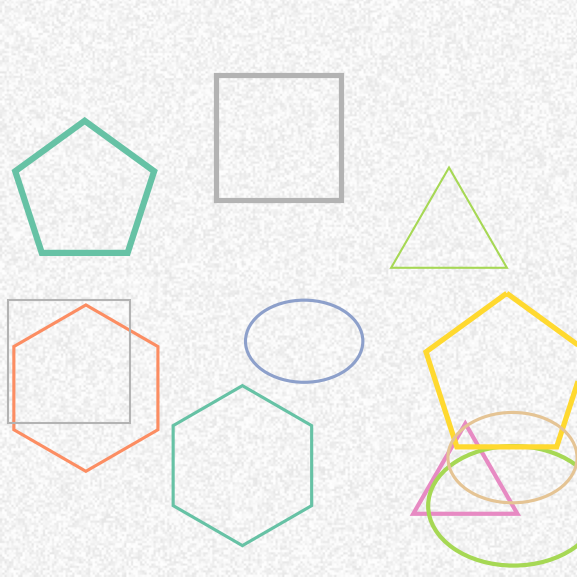[{"shape": "pentagon", "thickness": 3, "radius": 0.63, "center": [0.147, 0.664]}, {"shape": "hexagon", "thickness": 1.5, "radius": 0.69, "center": [0.42, 0.193]}, {"shape": "hexagon", "thickness": 1.5, "radius": 0.72, "center": [0.149, 0.327]}, {"shape": "oval", "thickness": 1.5, "radius": 0.51, "center": [0.527, 0.408]}, {"shape": "triangle", "thickness": 2, "radius": 0.52, "center": [0.806, 0.162]}, {"shape": "oval", "thickness": 2, "radius": 0.74, "center": [0.889, 0.123]}, {"shape": "triangle", "thickness": 1, "radius": 0.58, "center": [0.778, 0.593]}, {"shape": "pentagon", "thickness": 2.5, "radius": 0.74, "center": [0.878, 0.344]}, {"shape": "oval", "thickness": 1.5, "radius": 0.56, "center": [0.887, 0.207]}, {"shape": "square", "thickness": 1, "radius": 0.53, "center": [0.12, 0.373]}, {"shape": "square", "thickness": 2.5, "radius": 0.54, "center": [0.482, 0.761]}]